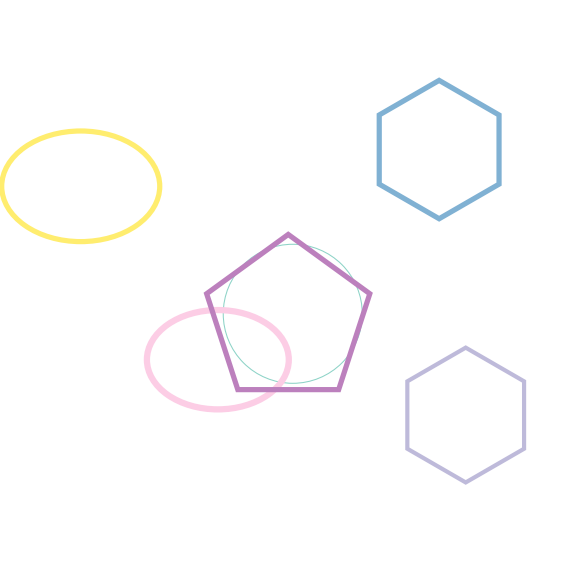[{"shape": "circle", "thickness": 0.5, "radius": 0.6, "center": [0.507, 0.456]}, {"shape": "hexagon", "thickness": 2, "radius": 0.58, "center": [0.806, 0.28]}, {"shape": "hexagon", "thickness": 2.5, "radius": 0.6, "center": [0.76, 0.74]}, {"shape": "oval", "thickness": 3, "radius": 0.61, "center": [0.377, 0.376]}, {"shape": "pentagon", "thickness": 2.5, "radius": 0.74, "center": [0.499, 0.445]}, {"shape": "oval", "thickness": 2.5, "radius": 0.68, "center": [0.14, 0.677]}]